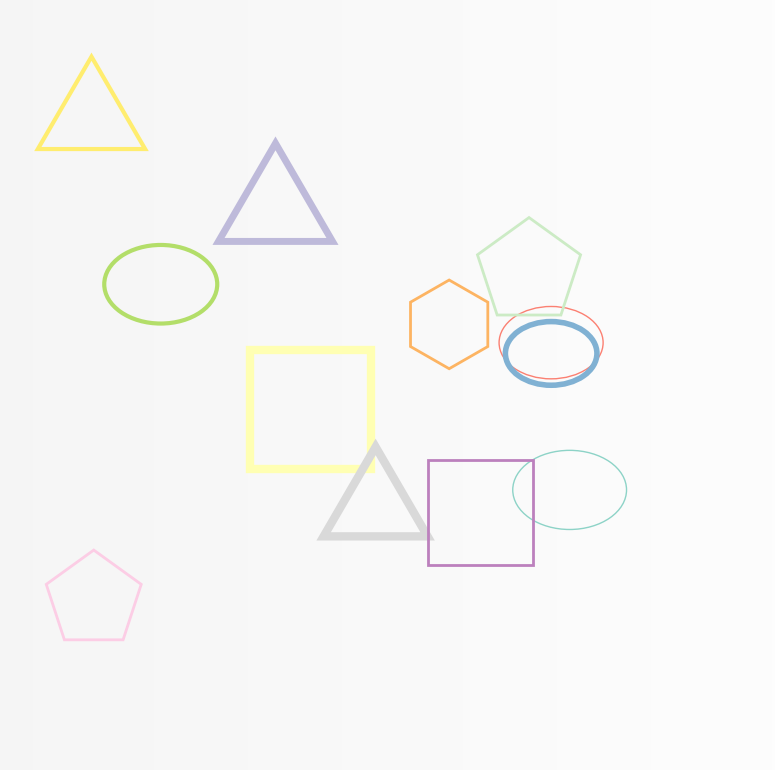[{"shape": "oval", "thickness": 0.5, "radius": 0.37, "center": [0.735, 0.364]}, {"shape": "square", "thickness": 3, "radius": 0.39, "center": [0.401, 0.468]}, {"shape": "triangle", "thickness": 2.5, "radius": 0.42, "center": [0.355, 0.729]}, {"shape": "oval", "thickness": 0.5, "radius": 0.34, "center": [0.711, 0.555]}, {"shape": "oval", "thickness": 2, "radius": 0.3, "center": [0.711, 0.541]}, {"shape": "hexagon", "thickness": 1, "radius": 0.29, "center": [0.58, 0.579]}, {"shape": "oval", "thickness": 1.5, "radius": 0.36, "center": [0.207, 0.631]}, {"shape": "pentagon", "thickness": 1, "radius": 0.32, "center": [0.121, 0.221]}, {"shape": "triangle", "thickness": 3, "radius": 0.39, "center": [0.485, 0.342]}, {"shape": "square", "thickness": 1, "radius": 0.34, "center": [0.62, 0.335]}, {"shape": "pentagon", "thickness": 1, "radius": 0.35, "center": [0.683, 0.647]}, {"shape": "triangle", "thickness": 1.5, "radius": 0.4, "center": [0.118, 0.846]}]